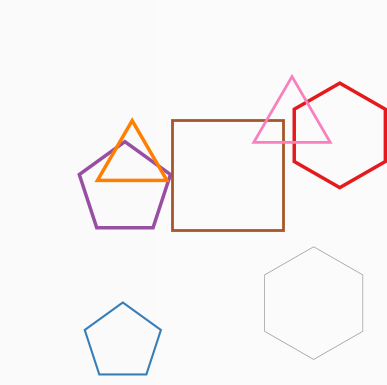[{"shape": "hexagon", "thickness": 2.5, "radius": 0.68, "center": [0.877, 0.648]}, {"shape": "pentagon", "thickness": 1.5, "radius": 0.52, "center": [0.317, 0.111]}, {"shape": "pentagon", "thickness": 2.5, "radius": 0.62, "center": [0.322, 0.508]}, {"shape": "triangle", "thickness": 2.5, "radius": 0.52, "center": [0.341, 0.583]}, {"shape": "square", "thickness": 2, "radius": 0.72, "center": [0.587, 0.545]}, {"shape": "triangle", "thickness": 2, "radius": 0.57, "center": [0.754, 0.687]}, {"shape": "hexagon", "thickness": 0.5, "radius": 0.73, "center": [0.81, 0.213]}]